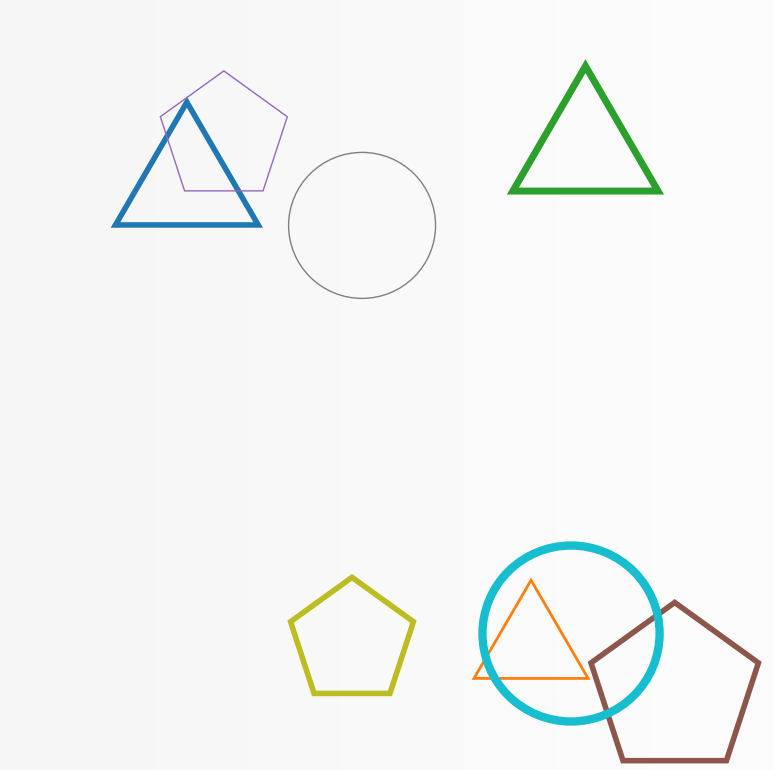[{"shape": "triangle", "thickness": 2, "radius": 0.53, "center": [0.241, 0.761]}, {"shape": "triangle", "thickness": 1, "radius": 0.43, "center": [0.685, 0.161]}, {"shape": "triangle", "thickness": 2.5, "radius": 0.54, "center": [0.755, 0.806]}, {"shape": "pentagon", "thickness": 0.5, "radius": 0.43, "center": [0.289, 0.822]}, {"shape": "pentagon", "thickness": 2, "radius": 0.57, "center": [0.871, 0.104]}, {"shape": "circle", "thickness": 0.5, "radius": 0.47, "center": [0.467, 0.707]}, {"shape": "pentagon", "thickness": 2, "radius": 0.42, "center": [0.454, 0.167]}, {"shape": "circle", "thickness": 3, "radius": 0.57, "center": [0.737, 0.177]}]